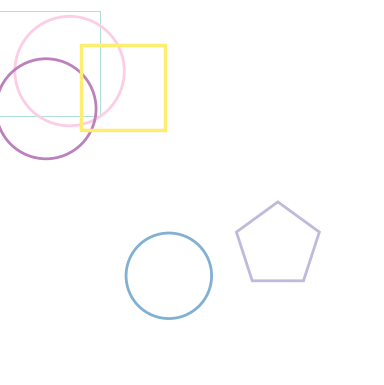[{"shape": "square", "thickness": 0.5, "radius": 0.68, "center": [0.124, 0.836]}, {"shape": "pentagon", "thickness": 2, "radius": 0.57, "center": [0.722, 0.362]}, {"shape": "circle", "thickness": 2, "radius": 0.56, "center": [0.439, 0.284]}, {"shape": "circle", "thickness": 2, "radius": 0.71, "center": [0.181, 0.815]}, {"shape": "circle", "thickness": 2, "radius": 0.65, "center": [0.12, 0.717]}, {"shape": "square", "thickness": 2.5, "radius": 0.55, "center": [0.319, 0.773]}]